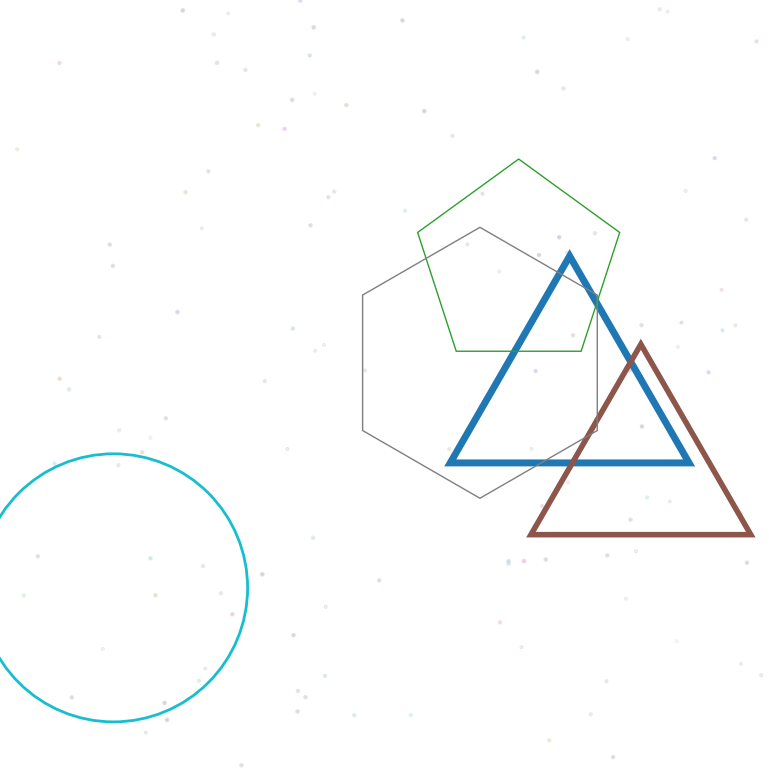[{"shape": "triangle", "thickness": 2.5, "radius": 0.9, "center": [0.74, 0.488]}, {"shape": "pentagon", "thickness": 0.5, "radius": 0.69, "center": [0.674, 0.655]}, {"shape": "triangle", "thickness": 2, "radius": 0.82, "center": [0.832, 0.388]}, {"shape": "hexagon", "thickness": 0.5, "radius": 0.88, "center": [0.623, 0.529]}, {"shape": "circle", "thickness": 1, "radius": 0.87, "center": [0.147, 0.237]}]